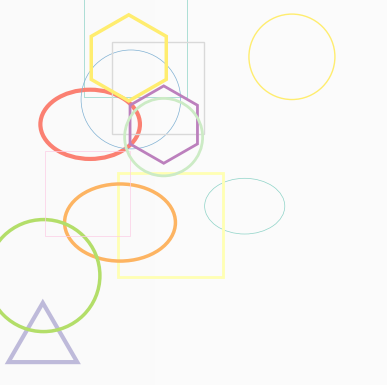[{"shape": "oval", "thickness": 0.5, "radius": 0.52, "center": [0.632, 0.465]}, {"shape": "square", "thickness": 0.5, "radius": 0.66, "center": [0.349, 0.881]}, {"shape": "square", "thickness": 2, "radius": 0.67, "center": [0.44, 0.415]}, {"shape": "triangle", "thickness": 3, "radius": 0.51, "center": [0.11, 0.111]}, {"shape": "oval", "thickness": 3, "radius": 0.64, "center": [0.233, 0.677]}, {"shape": "circle", "thickness": 0.5, "radius": 0.64, "center": [0.338, 0.742]}, {"shape": "oval", "thickness": 2.5, "radius": 0.72, "center": [0.31, 0.422]}, {"shape": "circle", "thickness": 2.5, "radius": 0.73, "center": [0.112, 0.284]}, {"shape": "square", "thickness": 0.5, "radius": 0.55, "center": [0.225, 0.498]}, {"shape": "square", "thickness": 1, "radius": 0.6, "center": [0.408, 0.771]}, {"shape": "hexagon", "thickness": 2, "radius": 0.5, "center": [0.423, 0.676]}, {"shape": "circle", "thickness": 2, "radius": 0.5, "center": [0.422, 0.644]}, {"shape": "hexagon", "thickness": 2.5, "radius": 0.56, "center": [0.332, 0.85]}, {"shape": "circle", "thickness": 1, "radius": 0.55, "center": [0.753, 0.852]}]